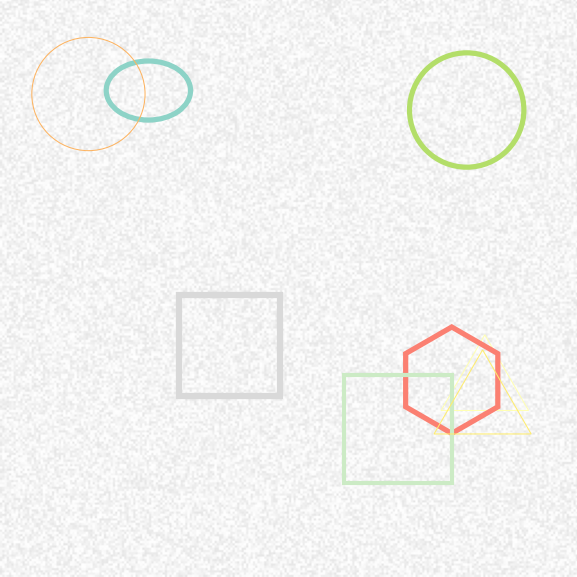[{"shape": "oval", "thickness": 2.5, "radius": 0.37, "center": [0.257, 0.842]}, {"shape": "triangle", "thickness": 0.5, "radius": 0.44, "center": [0.84, 0.332]}, {"shape": "hexagon", "thickness": 2.5, "radius": 0.46, "center": [0.782, 0.341]}, {"shape": "circle", "thickness": 0.5, "radius": 0.49, "center": [0.153, 0.836]}, {"shape": "circle", "thickness": 2.5, "radius": 0.5, "center": [0.808, 0.809]}, {"shape": "square", "thickness": 3, "radius": 0.44, "center": [0.397, 0.401]}, {"shape": "square", "thickness": 2, "radius": 0.47, "center": [0.69, 0.256]}, {"shape": "triangle", "thickness": 0.5, "radius": 0.49, "center": [0.836, 0.296]}]